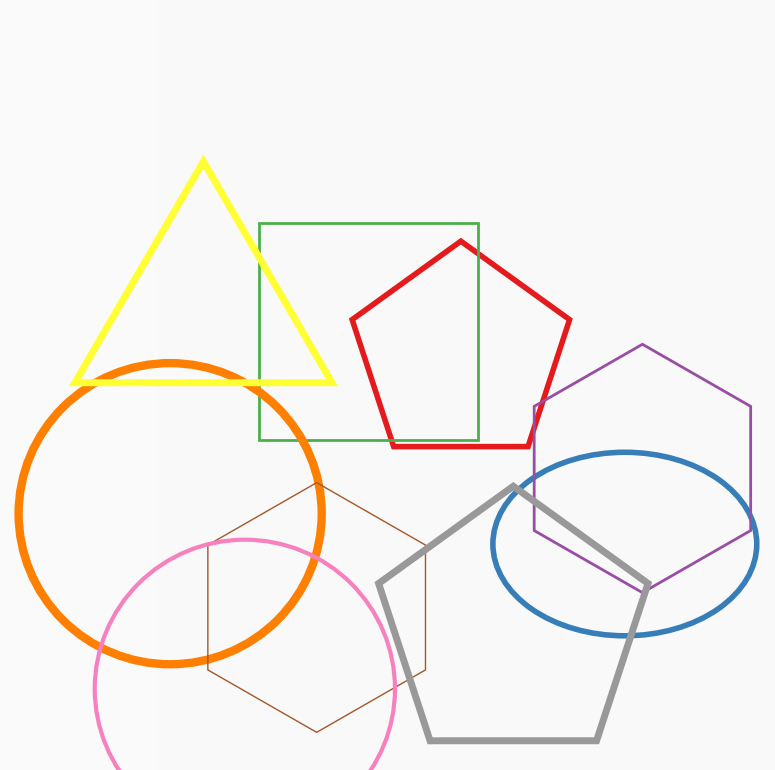[{"shape": "pentagon", "thickness": 2, "radius": 0.74, "center": [0.595, 0.539]}, {"shape": "oval", "thickness": 2, "radius": 0.85, "center": [0.806, 0.293]}, {"shape": "square", "thickness": 1, "radius": 0.71, "center": [0.475, 0.569]}, {"shape": "hexagon", "thickness": 1, "radius": 0.81, "center": [0.829, 0.392]}, {"shape": "circle", "thickness": 3, "radius": 0.98, "center": [0.22, 0.333]}, {"shape": "triangle", "thickness": 2.5, "radius": 0.96, "center": [0.262, 0.599]}, {"shape": "hexagon", "thickness": 0.5, "radius": 0.81, "center": [0.409, 0.211]}, {"shape": "circle", "thickness": 1.5, "radius": 0.97, "center": [0.316, 0.105]}, {"shape": "pentagon", "thickness": 2.5, "radius": 0.91, "center": [0.662, 0.186]}]